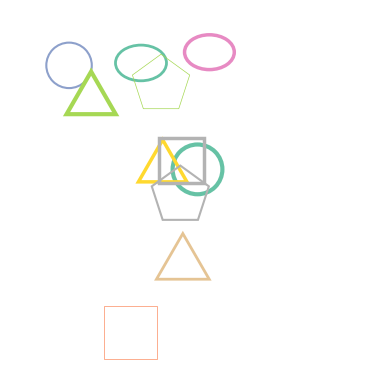[{"shape": "oval", "thickness": 2, "radius": 0.33, "center": [0.366, 0.837]}, {"shape": "circle", "thickness": 3, "radius": 0.32, "center": [0.513, 0.56]}, {"shape": "square", "thickness": 0.5, "radius": 0.34, "center": [0.339, 0.136]}, {"shape": "circle", "thickness": 1.5, "radius": 0.3, "center": [0.179, 0.83]}, {"shape": "oval", "thickness": 2.5, "radius": 0.32, "center": [0.544, 0.864]}, {"shape": "triangle", "thickness": 3, "radius": 0.37, "center": [0.237, 0.74]}, {"shape": "pentagon", "thickness": 0.5, "radius": 0.39, "center": [0.418, 0.781]}, {"shape": "triangle", "thickness": 2.5, "radius": 0.36, "center": [0.423, 0.564]}, {"shape": "triangle", "thickness": 2, "radius": 0.4, "center": [0.475, 0.314]}, {"shape": "square", "thickness": 2.5, "radius": 0.29, "center": [0.472, 0.583]}, {"shape": "pentagon", "thickness": 1.5, "radius": 0.39, "center": [0.468, 0.492]}]